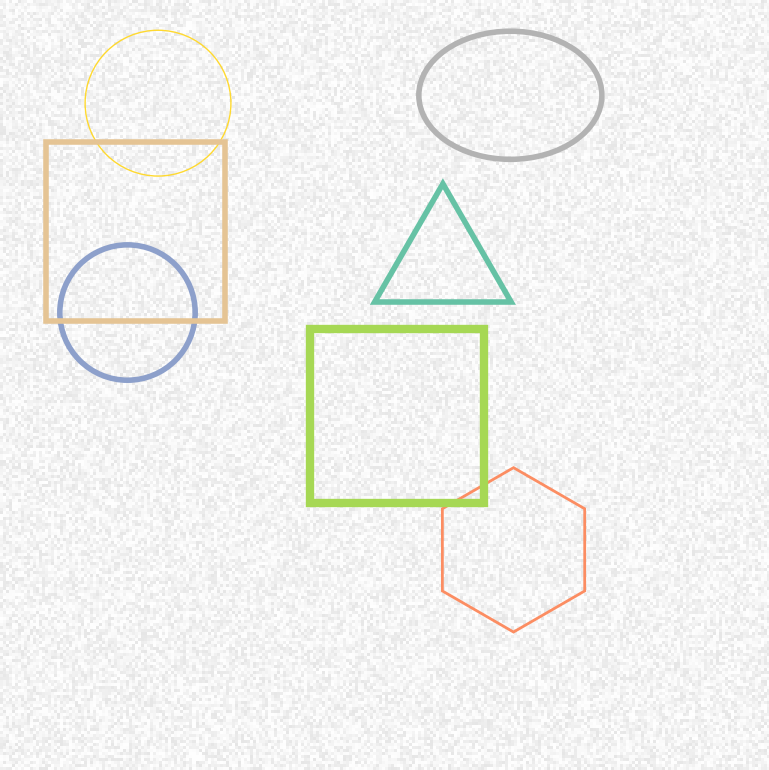[{"shape": "triangle", "thickness": 2, "radius": 0.51, "center": [0.575, 0.659]}, {"shape": "hexagon", "thickness": 1, "radius": 0.53, "center": [0.667, 0.286]}, {"shape": "circle", "thickness": 2, "radius": 0.44, "center": [0.166, 0.594]}, {"shape": "square", "thickness": 3, "radius": 0.57, "center": [0.515, 0.46]}, {"shape": "circle", "thickness": 0.5, "radius": 0.47, "center": [0.205, 0.866]}, {"shape": "square", "thickness": 2, "radius": 0.58, "center": [0.176, 0.699]}, {"shape": "oval", "thickness": 2, "radius": 0.59, "center": [0.663, 0.876]}]